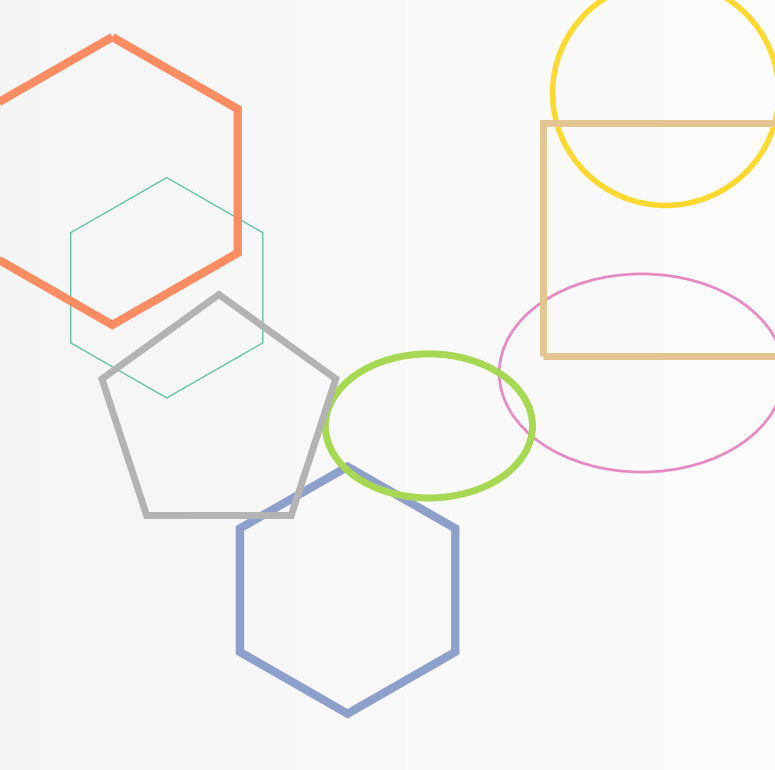[{"shape": "hexagon", "thickness": 0.5, "radius": 0.72, "center": [0.215, 0.626]}, {"shape": "hexagon", "thickness": 3, "radius": 0.93, "center": [0.145, 0.765]}, {"shape": "hexagon", "thickness": 3, "radius": 0.8, "center": [0.448, 0.234]}, {"shape": "oval", "thickness": 1, "radius": 0.92, "center": [0.828, 0.516]}, {"shape": "oval", "thickness": 2.5, "radius": 0.67, "center": [0.553, 0.447]}, {"shape": "circle", "thickness": 2, "radius": 0.73, "center": [0.859, 0.879]}, {"shape": "square", "thickness": 2.5, "radius": 0.76, "center": [0.852, 0.689]}, {"shape": "pentagon", "thickness": 2.5, "radius": 0.79, "center": [0.282, 0.459]}]